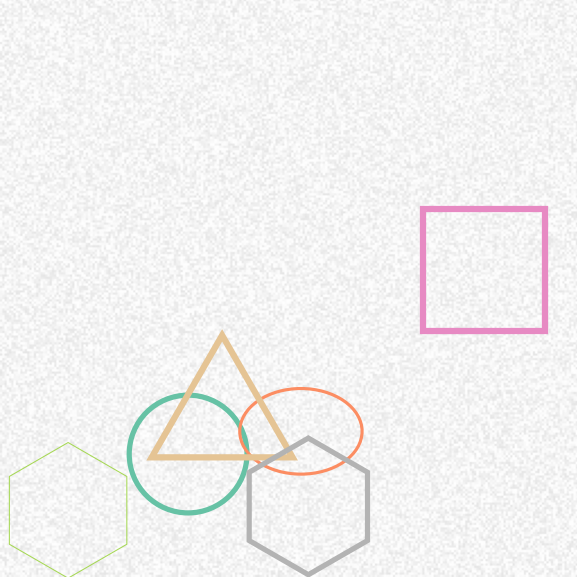[{"shape": "circle", "thickness": 2.5, "radius": 0.51, "center": [0.326, 0.213]}, {"shape": "oval", "thickness": 1.5, "radius": 0.53, "center": [0.521, 0.252]}, {"shape": "square", "thickness": 3, "radius": 0.53, "center": [0.839, 0.532]}, {"shape": "hexagon", "thickness": 0.5, "radius": 0.59, "center": [0.118, 0.115]}, {"shape": "triangle", "thickness": 3, "radius": 0.7, "center": [0.385, 0.278]}, {"shape": "hexagon", "thickness": 2.5, "radius": 0.59, "center": [0.534, 0.122]}]